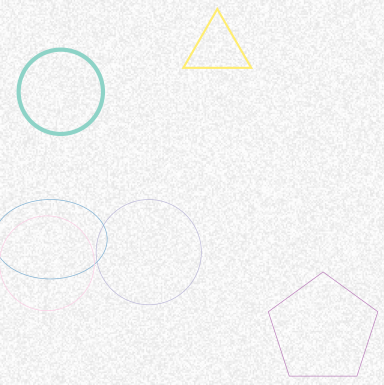[{"shape": "circle", "thickness": 3, "radius": 0.55, "center": [0.158, 0.762]}, {"shape": "circle", "thickness": 0.5, "radius": 0.68, "center": [0.386, 0.345]}, {"shape": "oval", "thickness": 0.5, "radius": 0.74, "center": [0.131, 0.379]}, {"shape": "circle", "thickness": 0.5, "radius": 0.62, "center": [0.122, 0.316]}, {"shape": "pentagon", "thickness": 0.5, "radius": 0.75, "center": [0.839, 0.144]}, {"shape": "triangle", "thickness": 1.5, "radius": 0.51, "center": [0.564, 0.875]}]